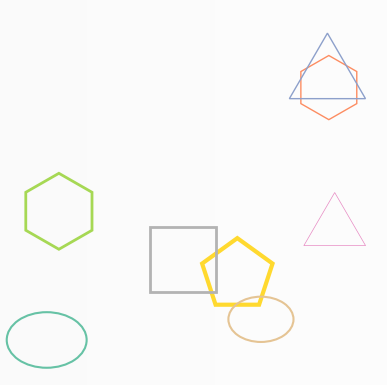[{"shape": "oval", "thickness": 1.5, "radius": 0.52, "center": [0.12, 0.117]}, {"shape": "hexagon", "thickness": 1, "radius": 0.42, "center": [0.849, 0.773]}, {"shape": "triangle", "thickness": 1, "radius": 0.57, "center": [0.845, 0.8]}, {"shape": "triangle", "thickness": 0.5, "radius": 0.46, "center": [0.864, 0.408]}, {"shape": "hexagon", "thickness": 2, "radius": 0.49, "center": [0.152, 0.451]}, {"shape": "pentagon", "thickness": 3, "radius": 0.48, "center": [0.612, 0.286]}, {"shape": "oval", "thickness": 1.5, "radius": 0.42, "center": [0.673, 0.171]}, {"shape": "square", "thickness": 2, "radius": 0.43, "center": [0.472, 0.326]}]